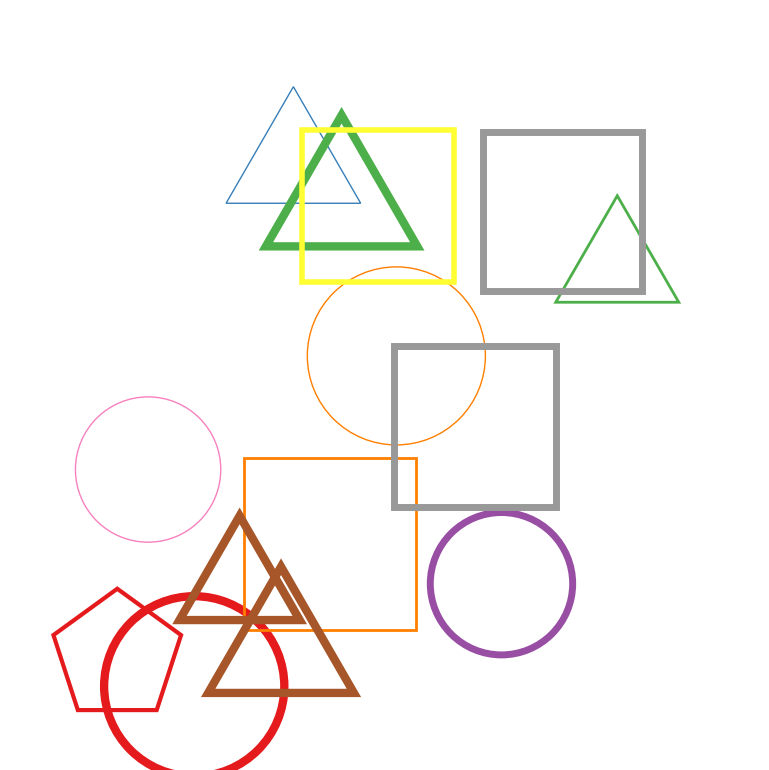[{"shape": "pentagon", "thickness": 1.5, "radius": 0.44, "center": [0.152, 0.148]}, {"shape": "circle", "thickness": 3, "radius": 0.59, "center": [0.252, 0.109]}, {"shape": "triangle", "thickness": 0.5, "radius": 0.5, "center": [0.381, 0.786]}, {"shape": "triangle", "thickness": 1, "radius": 0.46, "center": [0.802, 0.654]}, {"shape": "triangle", "thickness": 3, "radius": 0.57, "center": [0.444, 0.737]}, {"shape": "circle", "thickness": 2.5, "radius": 0.46, "center": [0.651, 0.242]}, {"shape": "circle", "thickness": 0.5, "radius": 0.58, "center": [0.515, 0.538]}, {"shape": "square", "thickness": 1, "radius": 0.56, "center": [0.429, 0.294]}, {"shape": "square", "thickness": 2, "radius": 0.49, "center": [0.491, 0.733]}, {"shape": "triangle", "thickness": 3, "radius": 0.55, "center": [0.365, 0.155]}, {"shape": "triangle", "thickness": 3, "radius": 0.45, "center": [0.311, 0.24]}, {"shape": "circle", "thickness": 0.5, "radius": 0.47, "center": [0.192, 0.39]}, {"shape": "square", "thickness": 2.5, "radius": 0.53, "center": [0.617, 0.446]}, {"shape": "square", "thickness": 2.5, "radius": 0.52, "center": [0.731, 0.726]}]